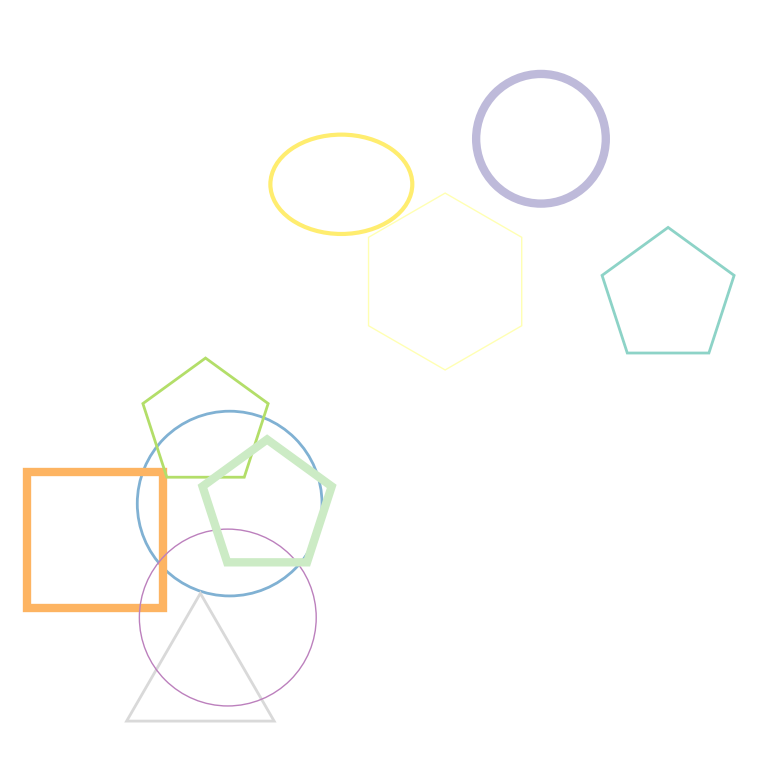[{"shape": "pentagon", "thickness": 1, "radius": 0.45, "center": [0.868, 0.614]}, {"shape": "hexagon", "thickness": 0.5, "radius": 0.57, "center": [0.578, 0.634]}, {"shape": "circle", "thickness": 3, "radius": 0.42, "center": [0.703, 0.82]}, {"shape": "circle", "thickness": 1, "radius": 0.6, "center": [0.298, 0.346]}, {"shape": "square", "thickness": 3, "radius": 0.44, "center": [0.124, 0.299]}, {"shape": "pentagon", "thickness": 1, "radius": 0.43, "center": [0.267, 0.449]}, {"shape": "triangle", "thickness": 1, "radius": 0.55, "center": [0.26, 0.119]}, {"shape": "circle", "thickness": 0.5, "radius": 0.57, "center": [0.296, 0.198]}, {"shape": "pentagon", "thickness": 3, "radius": 0.44, "center": [0.347, 0.341]}, {"shape": "oval", "thickness": 1.5, "radius": 0.46, "center": [0.443, 0.761]}]